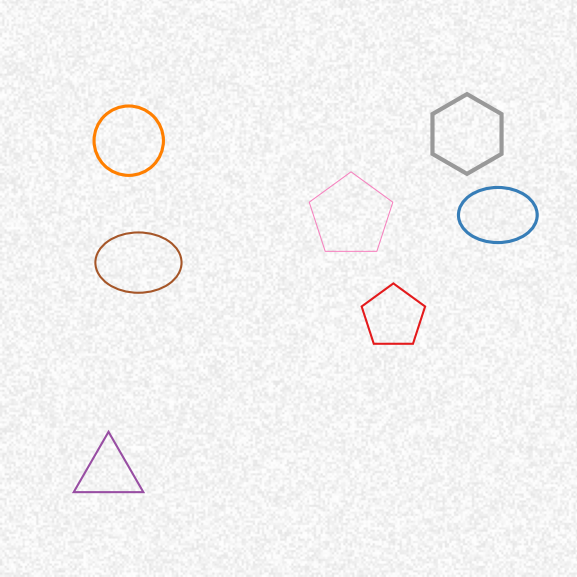[{"shape": "pentagon", "thickness": 1, "radius": 0.29, "center": [0.681, 0.451]}, {"shape": "oval", "thickness": 1.5, "radius": 0.34, "center": [0.862, 0.627]}, {"shape": "triangle", "thickness": 1, "radius": 0.35, "center": [0.188, 0.182]}, {"shape": "circle", "thickness": 1.5, "radius": 0.3, "center": [0.223, 0.756]}, {"shape": "oval", "thickness": 1, "radius": 0.37, "center": [0.24, 0.544]}, {"shape": "pentagon", "thickness": 0.5, "radius": 0.38, "center": [0.608, 0.625]}, {"shape": "hexagon", "thickness": 2, "radius": 0.35, "center": [0.809, 0.767]}]